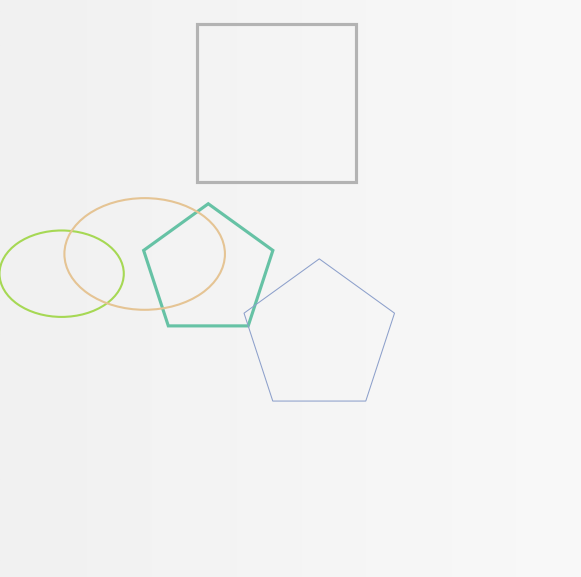[{"shape": "pentagon", "thickness": 1.5, "radius": 0.58, "center": [0.358, 0.529]}, {"shape": "pentagon", "thickness": 0.5, "radius": 0.68, "center": [0.549, 0.415]}, {"shape": "oval", "thickness": 1, "radius": 0.53, "center": [0.106, 0.525]}, {"shape": "oval", "thickness": 1, "radius": 0.69, "center": [0.249, 0.559]}, {"shape": "square", "thickness": 1.5, "radius": 0.68, "center": [0.476, 0.821]}]